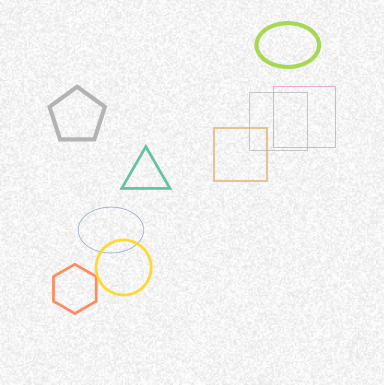[{"shape": "triangle", "thickness": 2, "radius": 0.36, "center": [0.379, 0.547]}, {"shape": "hexagon", "thickness": 2, "radius": 0.32, "center": [0.194, 0.25]}, {"shape": "oval", "thickness": 0.5, "radius": 0.43, "center": [0.288, 0.402]}, {"shape": "square", "thickness": 0.5, "radius": 0.4, "center": [0.79, 0.697]}, {"shape": "oval", "thickness": 3, "radius": 0.41, "center": [0.747, 0.883]}, {"shape": "circle", "thickness": 2, "radius": 0.36, "center": [0.321, 0.305]}, {"shape": "square", "thickness": 1.5, "radius": 0.34, "center": [0.626, 0.598]}, {"shape": "pentagon", "thickness": 3, "radius": 0.38, "center": [0.201, 0.699]}, {"shape": "square", "thickness": 0.5, "radius": 0.38, "center": [0.722, 0.685]}]